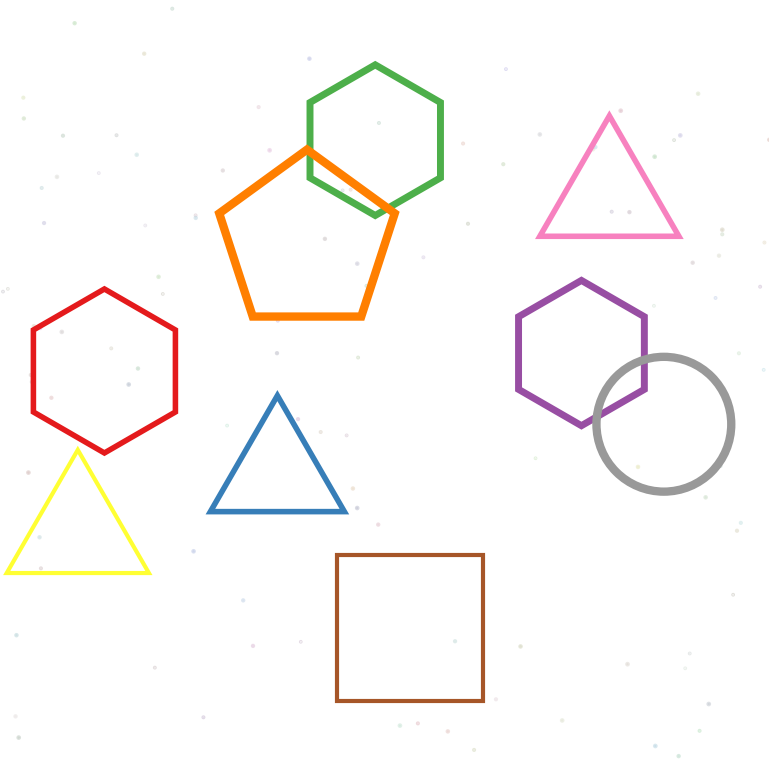[{"shape": "hexagon", "thickness": 2, "radius": 0.53, "center": [0.136, 0.518]}, {"shape": "triangle", "thickness": 2, "radius": 0.5, "center": [0.36, 0.386]}, {"shape": "hexagon", "thickness": 2.5, "radius": 0.49, "center": [0.487, 0.818]}, {"shape": "hexagon", "thickness": 2.5, "radius": 0.47, "center": [0.755, 0.541]}, {"shape": "pentagon", "thickness": 3, "radius": 0.6, "center": [0.399, 0.686]}, {"shape": "triangle", "thickness": 1.5, "radius": 0.53, "center": [0.101, 0.309]}, {"shape": "square", "thickness": 1.5, "radius": 0.47, "center": [0.532, 0.184]}, {"shape": "triangle", "thickness": 2, "radius": 0.52, "center": [0.791, 0.745]}, {"shape": "circle", "thickness": 3, "radius": 0.44, "center": [0.862, 0.449]}]